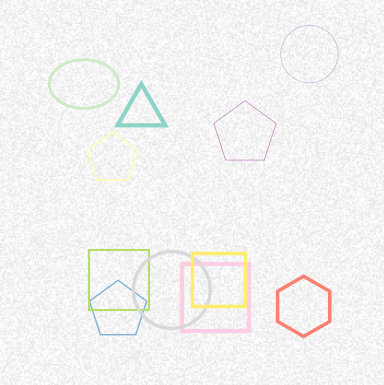[{"shape": "triangle", "thickness": 3, "radius": 0.36, "center": [0.367, 0.71]}, {"shape": "pentagon", "thickness": 1, "radius": 0.35, "center": [0.292, 0.588]}, {"shape": "circle", "thickness": 0.5, "radius": 0.37, "center": [0.804, 0.859]}, {"shape": "hexagon", "thickness": 2.5, "radius": 0.39, "center": [0.789, 0.204]}, {"shape": "pentagon", "thickness": 1, "radius": 0.39, "center": [0.307, 0.194]}, {"shape": "square", "thickness": 1.5, "radius": 0.39, "center": [0.308, 0.273]}, {"shape": "square", "thickness": 3, "radius": 0.44, "center": [0.559, 0.227]}, {"shape": "circle", "thickness": 2.5, "radius": 0.5, "center": [0.446, 0.247]}, {"shape": "pentagon", "thickness": 0.5, "radius": 0.43, "center": [0.636, 0.653]}, {"shape": "oval", "thickness": 2, "radius": 0.45, "center": [0.218, 0.782]}, {"shape": "square", "thickness": 2.5, "radius": 0.34, "center": [0.568, 0.274]}]